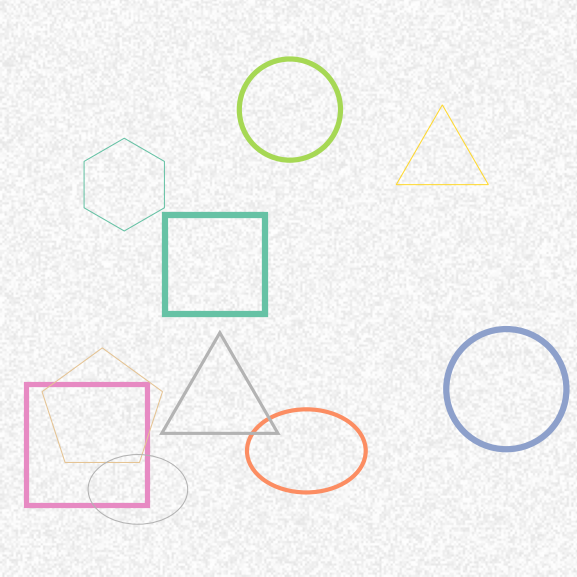[{"shape": "hexagon", "thickness": 0.5, "radius": 0.4, "center": [0.215, 0.679]}, {"shape": "square", "thickness": 3, "radius": 0.43, "center": [0.372, 0.541]}, {"shape": "oval", "thickness": 2, "radius": 0.51, "center": [0.53, 0.218]}, {"shape": "circle", "thickness": 3, "radius": 0.52, "center": [0.877, 0.325]}, {"shape": "square", "thickness": 2.5, "radius": 0.52, "center": [0.15, 0.229]}, {"shape": "circle", "thickness": 2.5, "radius": 0.44, "center": [0.502, 0.809]}, {"shape": "triangle", "thickness": 0.5, "radius": 0.46, "center": [0.766, 0.725]}, {"shape": "pentagon", "thickness": 0.5, "radius": 0.55, "center": [0.177, 0.287]}, {"shape": "oval", "thickness": 0.5, "radius": 0.43, "center": [0.239, 0.152]}, {"shape": "triangle", "thickness": 1.5, "radius": 0.58, "center": [0.381, 0.307]}]